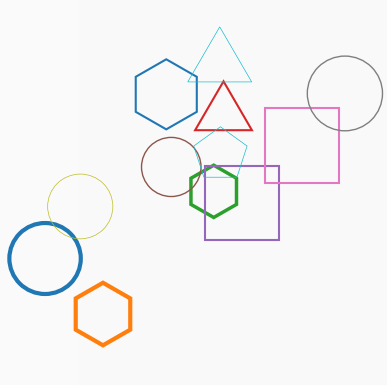[{"shape": "circle", "thickness": 3, "radius": 0.46, "center": [0.116, 0.329]}, {"shape": "hexagon", "thickness": 1.5, "radius": 0.45, "center": [0.429, 0.755]}, {"shape": "hexagon", "thickness": 3, "radius": 0.41, "center": [0.266, 0.184]}, {"shape": "hexagon", "thickness": 2.5, "radius": 0.34, "center": [0.552, 0.503]}, {"shape": "triangle", "thickness": 1.5, "radius": 0.42, "center": [0.577, 0.704]}, {"shape": "square", "thickness": 1.5, "radius": 0.48, "center": [0.624, 0.472]}, {"shape": "circle", "thickness": 1, "radius": 0.38, "center": [0.442, 0.566]}, {"shape": "square", "thickness": 1.5, "radius": 0.48, "center": [0.779, 0.622]}, {"shape": "circle", "thickness": 1, "radius": 0.49, "center": [0.89, 0.757]}, {"shape": "circle", "thickness": 0.5, "radius": 0.42, "center": [0.207, 0.464]}, {"shape": "pentagon", "thickness": 0.5, "radius": 0.36, "center": [0.569, 0.598]}, {"shape": "triangle", "thickness": 0.5, "radius": 0.48, "center": [0.567, 0.835]}]